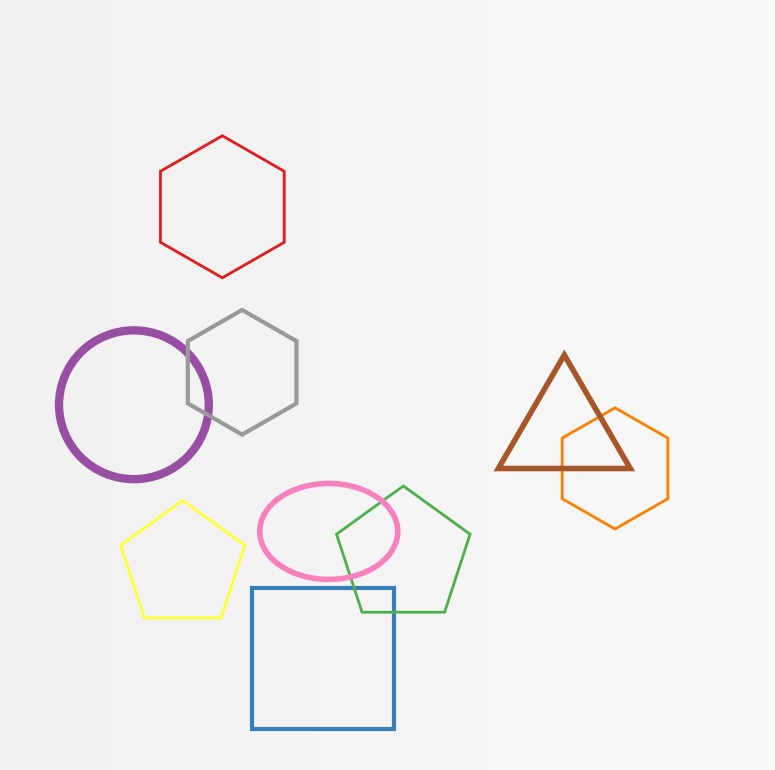[{"shape": "hexagon", "thickness": 1, "radius": 0.46, "center": [0.287, 0.731]}, {"shape": "square", "thickness": 1.5, "radius": 0.46, "center": [0.417, 0.145]}, {"shape": "pentagon", "thickness": 1, "radius": 0.45, "center": [0.52, 0.278]}, {"shape": "circle", "thickness": 3, "radius": 0.48, "center": [0.173, 0.474]}, {"shape": "hexagon", "thickness": 1, "radius": 0.39, "center": [0.794, 0.392]}, {"shape": "pentagon", "thickness": 1, "radius": 0.42, "center": [0.236, 0.266]}, {"shape": "triangle", "thickness": 2, "radius": 0.49, "center": [0.728, 0.441]}, {"shape": "oval", "thickness": 2, "radius": 0.45, "center": [0.424, 0.31]}, {"shape": "hexagon", "thickness": 1.5, "radius": 0.4, "center": [0.312, 0.517]}]